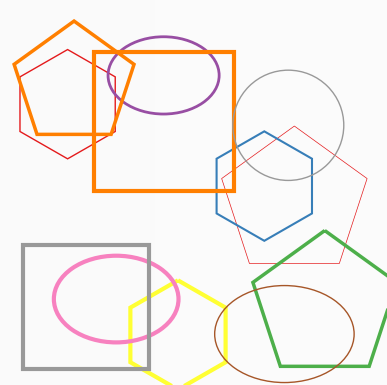[{"shape": "hexagon", "thickness": 1, "radius": 0.71, "center": [0.174, 0.729]}, {"shape": "pentagon", "thickness": 0.5, "radius": 0.99, "center": [0.76, 0.475]}, {"shape": "hexagon", "thickness": 1.5, "radius": 0.71, "center": [0.682, 0.517]}, {"shape": "pentagon", "thickness": 2.5, "radius": 0.97, "center": [0.838, 0.206]}, {"shape": "oval", "thickness": 2, "radius": 0.72, "center": [0.422, 0.804]}, {"shape": "square", "thickness": 3, "radius": 0.91, "center": [0.424, 0.684]}, {"shape": "pentagon", "thickness": 2.5, "radius": 0.81, "center": [0.191, 0.783]}, {"shape": "hexagon", "thickness": 3, "radius": 0.71, "center": [0.459, 0.13]}, {"shape": "oval", "thickness": 1, "radius": 0.9, "center": [0.734, 0.132]}, {"shape": "oval", "thickness": 3, "radius": 0.8, "center": [0.3, 0.223]}, {"shape": "square", "thickness": 3, "radius": 0.81, "center": [0.222, 0.202]}, {"shape": "circle", "thickness": 1, "radius": 0.72, "center": [0.744, 0.675]}]